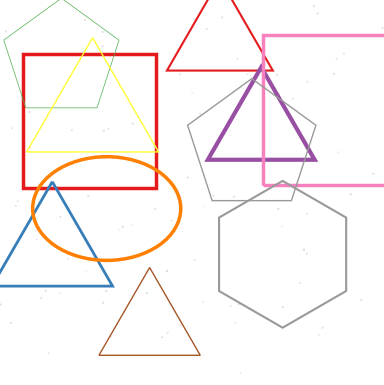[{"shape": "triangle", "thickness": 1.5, "radius": 0.79, "center": [0.571, 0.896]}, {"shape": "square", "thickness": 2.5, "radius": 0.87, "center": [0.232, 0.686]}, {"shape": "triangle", "thickness": 2, "radius": 0.9, "center": [0.136, 0.347]}, {"shape": "pentagon", "thickness": 0.5, "radius": 0.79, "center": [0.159, 0.847]}, {"shape": "triangle", "thickness": 3, "radius": 0.8, "center": [0.679, 0.665]}, {"shape": "oval", "thickness": 2.5, "radius": 0.96, "center": [0.277, 0.458]}, {"shape": "triangle", "thickness": 1, "radius": 0.99, "center": [0.24, 0.704]}, {"shape": "triangle", "thickness": 1, "radius": 0.76, "center": [0.389, 0.153]}, {"shape": "square", "thickness": 2.5, "radius": 0.97, "center": [0.878, 0.714]}, {"shape": "pentagon", "thickness": 1, "radius": 0.88, "center": [0.654, 0.621]}, {"shape": "hexagon", "thickness": 1.5, "radius": 0.95, "center": [0.734, 0.339]}]